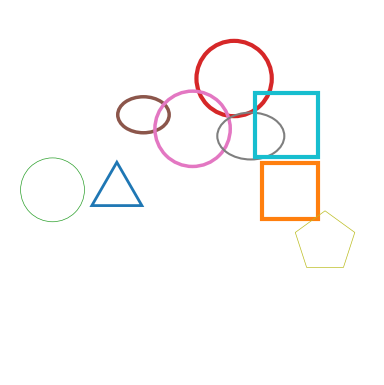[{"shape": "triangle", "thickness": 2, "radius": 0.38, "center": [0.304, 0.504]}, {"shape": "square", "thickness": 3, "radius": 0.37, "center": [0.753, 0.504]}, {"shape": "circle", "thickness": 0.5, "radius": 0.41, "center": [0.136, 0.507]}, {"shape": "circle", "thickness": 3, "radius": 0.49, "center": [0.608, 0.796]}, {"shape": "oval", "thickness": 2.5, "radius": 0.33, "center": [0.373, 0.702]}, {"shape": "circle", "thickness": 2.5, "radius": 0.49, "center": [0.5, 0.665]}, {"shape": "oval", "thickness": 1.5, "radius": 0.44, "center": [0.651, 0.647]}, {"shape": "pentagon", "thickness": 0.5, "radius": 0.41, "center": [0.844, 0.371]}, {"shape": "square", "thickness": 3, "radius": 0.41, "center": [0.745, 0.676]}]